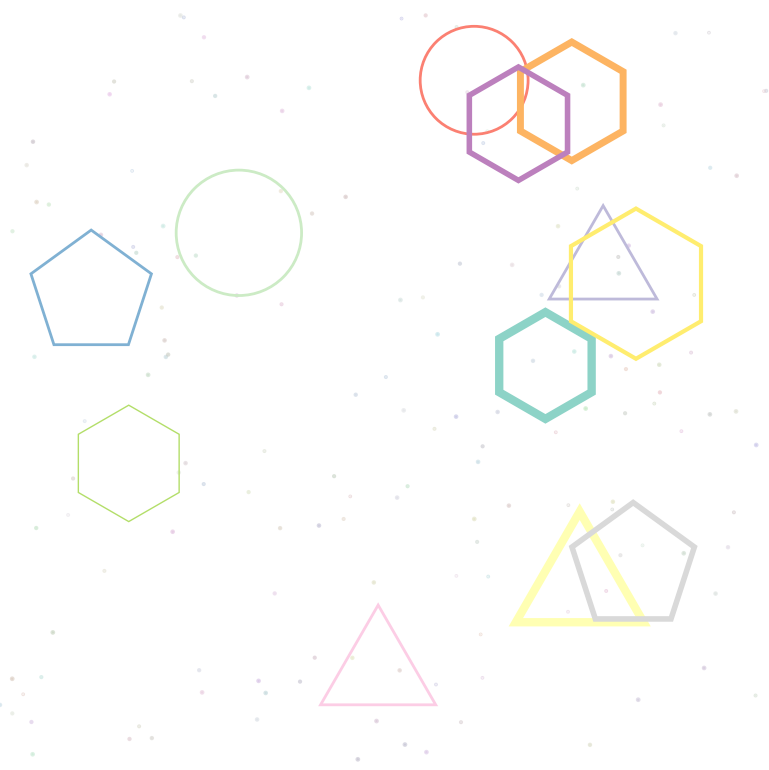[{"shape": "hexagon", "thickness": 3, "radius": 0.35, "center": [0.708, 0.525]}, {"shape": "triangle", "thickness": 3, "radius": 0.48, "center": [0.753, 0.24]}, {"shape": "triangle", "thickness": 1, "radius": 0.4, "center": [0.783, 0.652]}, {"shape": "circle", "thickness": 1, "radius": 0.35, "center": [0.616, 0.896]}, {"shape": "pentagon", "thickness": 1, "radius": 0.41, "center": [0.118, 0.619]}, {"shape": "hexagon", "thickness": 2.5, "radius": 0.38, "center": [0.743, 0.868]}, {"shape": "hexagon", "thickness": 0.5, "radius": 0.38, "center": [0.167, 0.398]}, {"shape": "triangle", "thickness": 1, "radius": 0.43, "center": [0.491, 0.128]}, {"shape": "pentagon", "thickness": 2, "radius": 0.42, "center": [0.822, 0.264]}, {"shape": "hexagon", "thickness": 2, "radius": 0.37, "center": [0.673, 0.839]}, {"shape": "circle", "thickness": 1, "radius": 0.41, "center": [0.31, 0.698]}, {"shape": "hexagon", "thickness": 1.5, "radius": 0.49, "center": [0.826, 0.632]}]